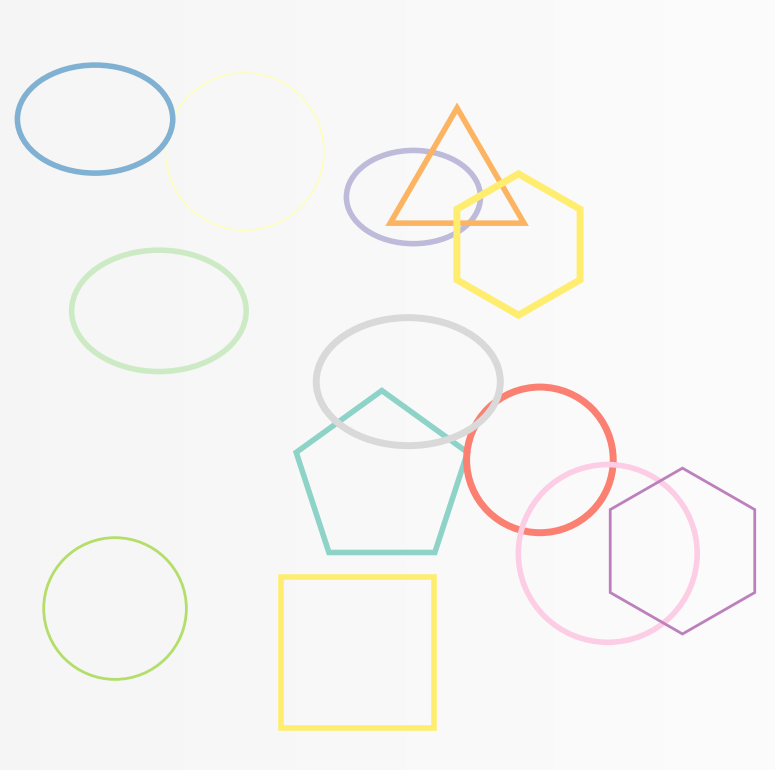[{"shape": "pentagon", "thickness": 2, "radius": 0.58, "center": [0.493, 0.377]}, {"shape": "circle", "thickness": 0.5, "radius": 0.51, "center": [0.316, 0.803]}, {"shape": "oval", "thickness": 2, "radius": 0.43, "center": [0.533, 0.744]}, {"shape": "circle", "thickness": 2.5, "radius": 0.47, "center": [0.697, 0.403]}, {"shape": "oval", "thickness": 2, "radius": 0.5, "center": [0.123, 0.845]}, {"shape": "triangle", "thickness": 2, "radius": 0.5, "center": [0.59, 0.76]}, {"shape": "circle", "thickness": 1, "radius": 0.46, "center": [0.148, 0.21]}, {"shape": "circle", "thickness": 2, "radius": 0.58, "center": [0.784, 0.281]}, {"shape": "oval", "thickness": 2.5, "radius": 0.59, "center": [0.527, 0.504]}, {"shape": "hexagon", "thickness": 1, "radius": 0.54, "center": [0.881, 0.284]}, {"shape": "oval", "thickness": 2, "radius": 0.56, "center": [0.205, 0.596]}, {"shape": "hexagon", "thickness": 2.5, "radius": 0.46, "center": [0.669, 0.682]}, {"shape": "square", "thickness": 2, "radius": 0.49, "center": [0.461, 0.152]}]